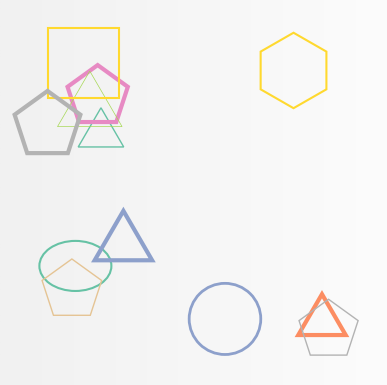[{"shape": "triangle", "thickness": 1, "radius": 0.34, "center": [0.261, 0.652]}, {"shape": "oval", "thickness": 1.5, "radius": 0.46, "center": [0.195, 0.309]}, {"shape": "triangle", "thickness": 3, "radius": 0.35, "center": [0.831, 0.165]}, {"shape": "triangle", "thickness": 3, "radius": 0.43, "center": [0.318, 0.367]}, {"shape": "circle", "thickness": 2, "radius": 0.46, "center": [0.581, 0.172]}, {"shape": "pentagon", "thickness": 3, "radius": 0.41, "center": [0.252, 0.749]}, {"shape": "triangle", "thickness": 0.5, "radius": 0.48, "center": [0.232, 0.719]}, {"shape": "square", "thickness": 1.5, "radius": 0.46, "center": [0.216, 0.836]}, {"shape": "hexagon", "thickness": 1.5, "radius": 0.49, "center": [0.757, 0.817]}, {"shape": "pentagon", "thickness": 1, "radius": 0.4, "center": [0.185, 0.246]}, {"shape": "pentagon", "thickness": 3, "radius": 0.45, "center": [0.123, 0.674]}, {"shape": "pentagon", "thickness": 1, "radius": 0.4, "center": [0.848, 0.142]}]